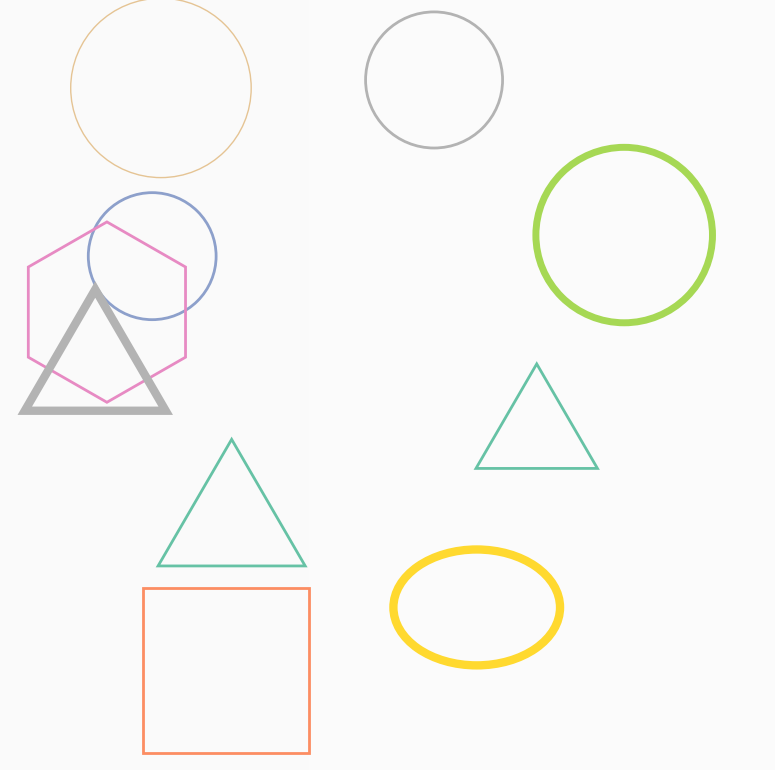[{"shape": "triangle", "thickness": 1, "radius": 0.55, "center": [0.299, 0.32]}, {"shape": "triangle", "thickness": 1, "radius": 0.45, "center": [0.693, 0.437]}, {"shape": "square", "thickness": 1, "radius": 0.54, "center": [0.292, 0.129]}, {"shape": "circle", "thickness": 1, "radius": 0.41, "center": [0.196, 0.667]}, {"shape": "hexagon", "thickness": 1, "radius": 0.59, "center": [0.138, 0.595]}, {"shape": "circle", "thickness": 2.5, "radius": 0.57, "center": [0.805, 0.695]}, {"shape": "oval", "thickness": 3, "radius": 0.54, "center": [0.615, 0.211]}, {"shape": "circle", "thickness": 0.5, "radius": 0.58, "center": [0.208, 0.886]}, {"shape": "circle", "thickness": 1, "radius": 0.44, "center": [0.56, 0.896]}, {"shape": "triangle", "thickness": 3, "radius": 0.52, "center": [0.123, 0.519]}]